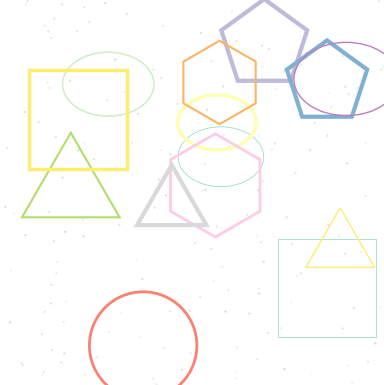[{"shape": "square", "thickness": 0.5, "radius": 0.64, "center": [0.85, 0.252]}, {"shape": "oval", "thickness": 0.5, "radius": 0.56, "center": [0.574, 0.593]}, {"shape": "oval", "thickness": 2.5, "radius": 0.51, "center": [0.563, 0.682]}, {"shape": "pentagon", "thickness": 3, "radius": 0.59, "center": [0.686, 0.885]}, {"shape": "circle", "thickness": 2, "radius": 0.7, "center": [0.372, 0.103]}, {"shape": "pentagon", "thickness": 3, "radius": 0.55, "center": [0.849, 0.785]}, {"shape": "hexagon", "thickness": 1.5, "radius": 0.54, "center": [0.57, 0.786]}, {"shape": "triangle", "thickness": 1.5, "radius": 0.73, "center": [0.184, 0.509]}, {"shape": "hexagon", "thickness": 2, "radius": 0.67, "center": [0.559, 0.518]}, {"shape": "triangle", "thickness": 3, "radius": 0.52, "center": [0.446, 0.467]}, {"shape": "oval", "thickness": 1, "radius": 0.68, "center": [0.899, 0.795]}, {"shape": "oval", "thickness": 1, "radius": 0.59, "center": [0.281, 0.781]}, {"shape": "square", "thickness": 2.5, "radius": 0.64, "center": [0.203, 0.69]}, {"shape": "triangle", "thickness": 1, "radius": 0.52, "center": [0.884, 0.357]}]